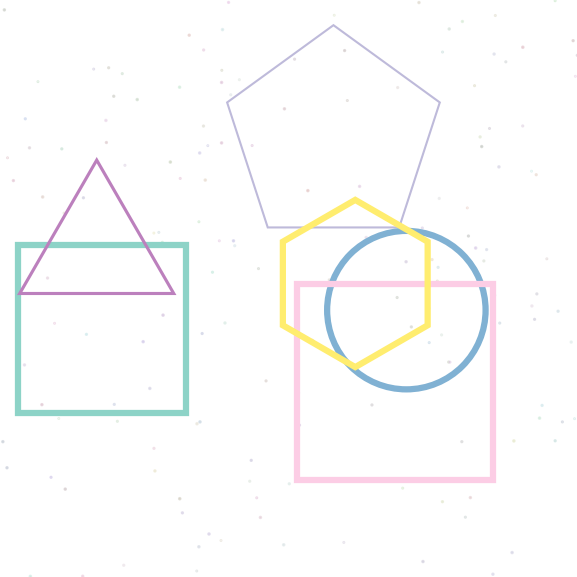[{"shape": "square", "thickness": 3, "radius": 0.73, "center": [0.177, 0.43]}, {"shape": "pentagon", "thickness": 1, "radius": 0.97, "center": [0.577, 0.762]}, {"shape": "circle", "thickness": 3, "radius": 0.69, "center": [0.704, 0.462]}, {"shape": "square", "thickness": 3, "radius": 0.85, "center": [0.685, 0.337]}, {"shape": "triangle", "thickness": 1.5, "radius": 0.77, "center": [0.167, 0.568]}, {"shape": "hexagon", "thickness": 3, "radius": 0.72, "center": [0.615, 0.508]}]